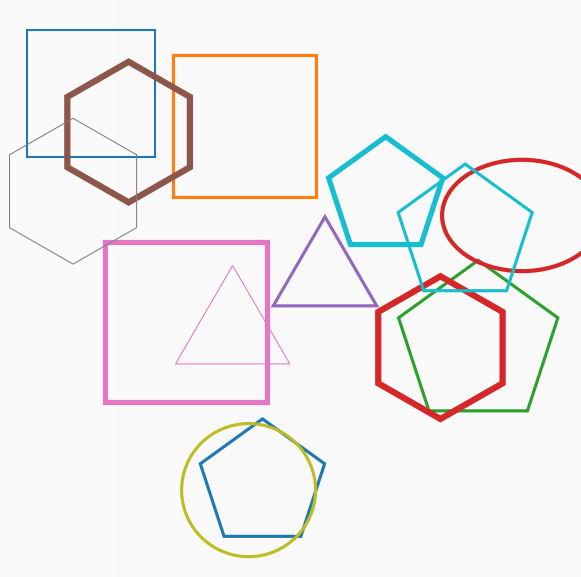[{"shape": "pentagon", "thickness": 1.5, "radius": 0.56, "center": [0.452, 0.161]}, {"shape": "square", "thickness": 1, "radius": 0.55, "center": [0.156, 0.837]}, {"shape": "square", "thickness": 1.5, "radius": 0.62, "center": [0.421, 0.781]}, {"shape": "pentagon", "thickness": 1.5, "radius": 0.72, "center": [0.823, 0.404]}, {"shape": "hexagon", "thickness": 3, "radius": 0.62, "center": [0.758, 0.397]}, {"shape": "oval", "thickness": 2, "radius": 0.69, "center": [0.898, 0.626]}, {"shape": "triangle", "thickness": 1.5, "radius": 0.51, "center": [0.559, 0.521]}, {"shape": "hexagon", "thickness": 3, "radius": 0.61, "center": [0.221, 0.77]}, {"shape": "triangle", "thickness": 0.5, "radius": 0.57, "center": [0.4, 0.426]}, {"shape": "square", "thickness": 2.5, "radius": 0.7, "center": [0.32, 0.441]}, {"shape": "hexagon", "thickness": 0.5, "radius": 0.63, "center": [0.126, 0.668]}, {"shape": "circle", "thickness": 1.5, "radius": 0.58, "center": [0.428, 0.15]}, {"shape": "pentagon", "thickness": 2.5, "radius": 0.52, "center": [0.664, 0.659]}, {"shape": "pentagon", "thickness": 1.5, "radius": 0.61, "center": [0.8, 0.594]}]